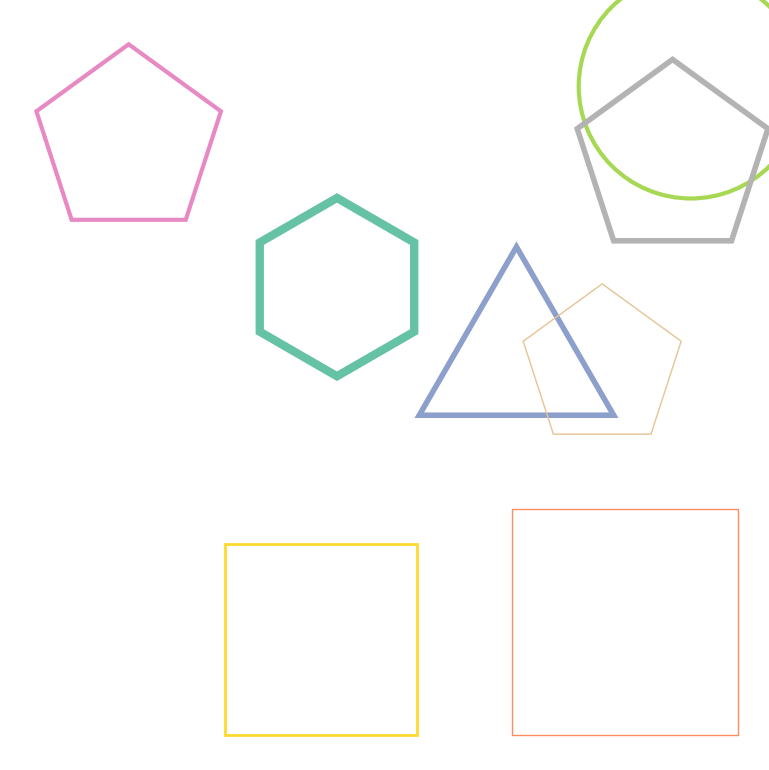[{"shape": "hexagon", "thickness": 3, "radius": 0.58, "center": [0.438, 0.627]}, {"shape": "square", "thickness": 0.5, "radius": 0.73, "center": [0.812, 0.192]}, {"shape": "triangle", "thickness": 2, "radius": 0.73, "center": [0.671, 0.534]}, {"shape": "pentagon", "thickness": 1.5, "radius": 0.63, "center": [0.167, 0.816]}, {"shape": "circle", "thickness": 1.5, "radius": 0.73, "center": [0.897, 0.888]}, {"shape": "square", "thickness": 1, "radius": 0.62, "center": [0.417, 0.17]}, {"shape": "pentagon", "thickness": 0.5, "radius": 0.54, "center": [0.782, 0.523]}, {"shape": "pentagon", "thickness": 2, "radius": 0.65, "center": [0.873, 0.793]}]